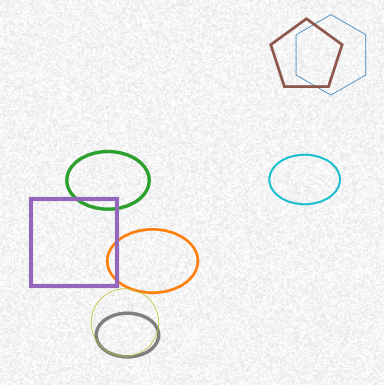[{"shape": "hexagon", "thickness": 0.5, "radius": 0.52, "center": [0.86, 0.857]}, {"shape": "oval", "thickness": 2, "radius": 0.59, "center": [0.396, 0.322]}, {"shape": "oval", "thickness": 2.5, "radius": 0.53, "center": [0.281, 0.532]}, {"shape": "square", "thickness": 3, "radius": 0.56, "center": [0.192, 0.37]}, {"shape": "pentagon", "thickness": 2, "radius": 0.49, "center": [0.796, 0.854]}, {"shape": "oval", "thickness": 2.5, "radius": 0.41, "center": [0.331, 0.13]}, {"shape": "circle", "thickness": 0.5, "radius": 0.44, "center": [0.324, 0.162]}, {"shape": "oval", "thickness": 1.5, "radius": 0.46, "center": [0.791, 0.534]}]